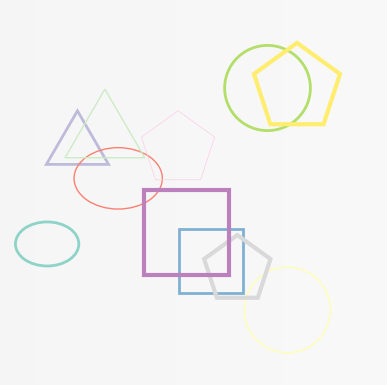[{"shape": "oval", "thickness": 2, "radius": 0.41, "center": [0.122, 0.366]}, {"shape": "circle", "thickness": 1, "radius": 0.56, "center": [0.742, 0.195]}, {"shape": "triangle", "thickness": 2, "radius": 0.46, "center": [0.2, 0.619]}, {"shape": "oval", "thickness": 1, "radius": 0.57, "center": [0.305, 0.537]}, {"shape": "square", "thickness": 2, "radius": 0.41, "center": [0.544, 0.322]}, {"shape": "circle", "thickness": 2, "radius": 0.55, "center": [0.69, 0.771]}, {"shape": "pentagon", "thickness": 0.5, "radius": 0.5, "center": [0.459, 0.613]}, {"shape": "pentagon", "thickness": 3, "radius": 0.45, "center": [0.612, 0.299]}, {"shape": "square", "thickness": 3, "radius": 0.55, "center": [0.481, 0.396]}, {"shape": "triangle", "thickness": 1, "radius": 0.59, "center": [0.271, 0.65]}, {"shape": "pentagon", "thickness": 3, "radius": 0.58, "center": [0.766, 0.772]}]